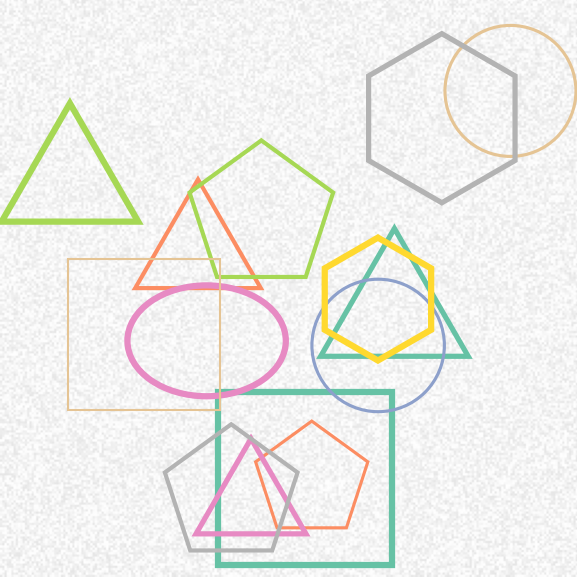[{"shape": "square", "thickness": 3, "radius": 0.75, "center": [0.528, 0.17]}, {"shape": "triangle", "thickness": 2.5, "radius": 0.74, "center": [0.683, 0.456]}, {"shape": "pentagon", "thickness": 1.5, "radius": 0.51, "center": [0.54, 0.168]}, {"shape": "triangle", "thickness": 2, "radius": 0.63, "center": [0.343, 0.563]}, {"shape": "circle", "thickness": 1.5, "radius": 0.57, "center": [0.655, 0.401]}, {"shape": "triangle", "thickness": 2.5, "radius": 0.55, "center": [0.435, 0.13]}, {"shape": "oval", "thickness": 3, "radius": 0.69, "center": [0.358, 0.409]}, {"shape": "pentagon", "thickness": 2, "radius": 0.65, "center": [0.453, 0.625]}, {"shape": "triangle", "thickness": 3, "radius": 0.68, "center": [0.121, 0.684]}, {"shape": "hexagon", "thickness": 3, "radius": 0.53, "center": [0.654, 0.481]}, {"shape": "circle", "thickness": 1.5, "radius": 0.57, "center": [0.884, 0.842]}, {"shape": "square", "thickness": 1, "radius": 0.66, "center": [0.25, 0.42]}, {"shape": "hexagon", "thickness": 2.5, "radius": 0.73, "center": [0.765, 0.794]}, {"shape": "pentagon", "thickness": 2, "radius": 0.6, "center": [0.4, 0.144]}]